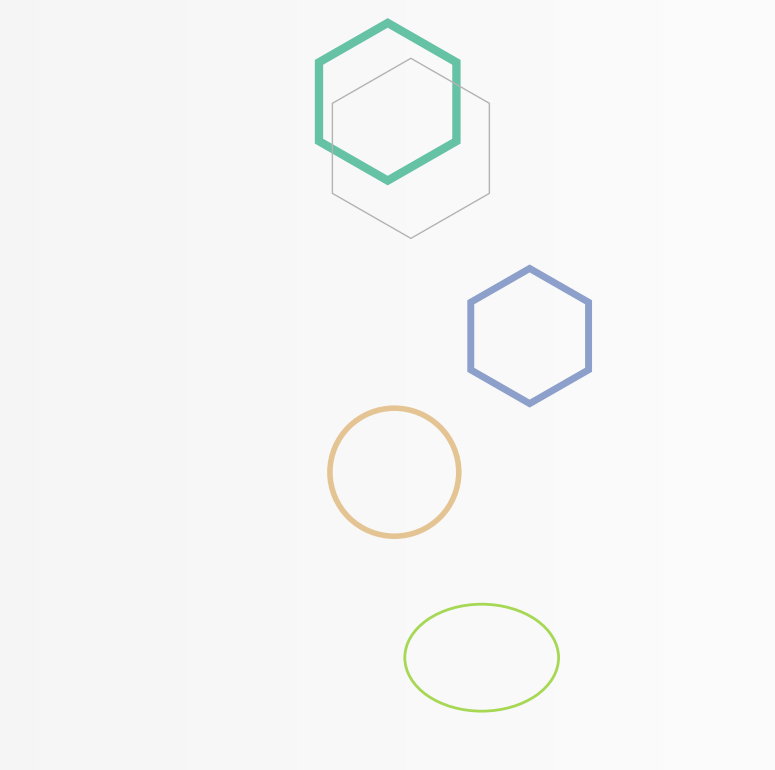[{"shape": "hexagon", "thickness": 3, "radius": 0.51, "center": [0.5, 0.868]}, {"shape": "hexagon", "thickness": 2.5, "radius": 0.44, "center": [0.683, 0.564]}, {"shape": "oval", "thickness": 1, "radius": 0.5, "center": [0.622, 0.146]}, {"shape": "circle", "thickness": 2, "radius": 0.42, "center": [0.509, 0.387]}, {"shape": "hexagon", "thickness": 0.5, "radius": 0.58, "center": [0.53, 0.807]}]